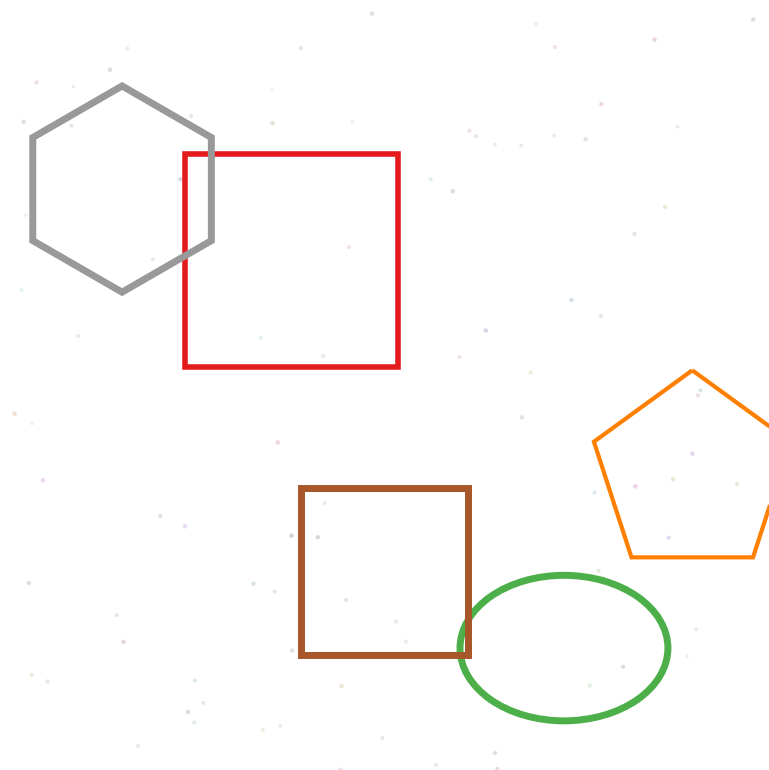[{"shape": "square", "thickness": 2, "radius": 0.69, "center": [0.379, 0.662]}, {"shape": "oval", "thickness": 2.5, "radius": 0.67, "center": [0.732, 0.158]}, {"shape": "pentagon", "thickness": 1.5, "radius": 0.67, "center": [0.899, 0.385]}, {"shape": "square", "thickness": 2.5, "radius": 0.54, "center": [0.499, 0.258]}, {"shape": "hexagon", "thickness": 2.5, "radius": 0.67, "center": [0.159, 0.754]}]